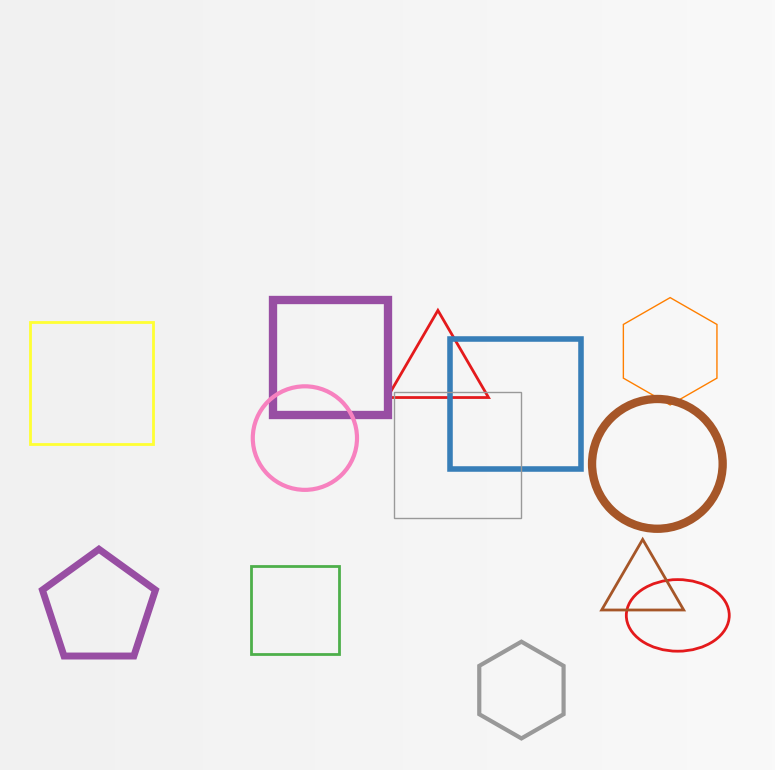[{"shape": "triangle", "thickness": 1, "radius": 0.38, "center": [0.565, 0.521]}, {"shape": "oval", "thickness": 1, "radius": 0.33, "center": [0.875, 0.201]}, {"shape": "square", "thickness": 2, "radius": 0.42, "center": [0.666, 0.475]}, {"shape": "square", "thickness": 1, "radius": 0.29, "center": [0.381, 0.208]}, {"shape": "square", "thickness": 3, "radius": 0.37, "center": [0.426, 0.536]}, {"shape": "pentagon", "thickness": 2.5, "radius": 0.38, "center": [0.128, 0.21]}, {"shape": "hexagon", "thickness": 0.5, "radius": 0.35, "center": [0.865, 0.544]}, {"shape": "square", "thickness": 1, "radius": 0.4, "center": [0.118, 0.503]}, {"shape": "triangle", "thickness": 1, "radius": 0.31, "center": [0.829, 0.238]}, {"shape": "circle", "thickness": 3, "radius": 0.42, "center": [0.848, 0.398]}, {"shape": "circle", "thickness": 1.5, "radius": 0.34, "center": [0.393, 0.431]}, {"shape": "square", "thickness": 0.5, "radius": 0.41, "center": [0.59, 0.409]}, {"shape": "hexagon", "thickness": 1.5, "radius": 0.31, "center": [0.673, 0.104]}]